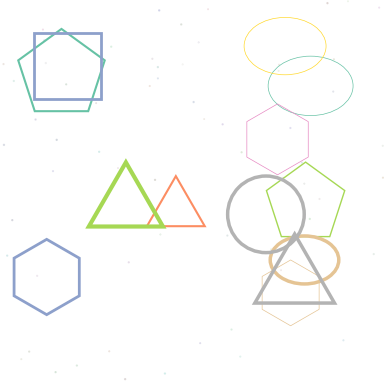[{"shape": "oval", "thickness": 0.5, "radius": 0.55, "center": [0.807, 0.777]}, {"shape": "pentagon", "thickness": 1.5, "radius": 0.59, "center": [0.16, 0.807]}, {"shape": "triangle", "thickness": 1.5, "radius": 0.43, "center": [0.457, 0.456]}, {"shape": "square", "thickness": 2, "radius": 0.43, "center": [0.175, 0.828]}, {"shape": "hexagon", "thickness": 2, "radius": 0.49, "center": [0.121, 0.281]}, {"shape": "hexagon", "thickness": 0.5, "radius": 0.46, "center": [0.721, 0.638]}, {"shape": "triangle", "thickness": 3, "radius": 0.56, "center": [0.327, 0.467]}, {"shape": "pentagon", "thickness": 1, "radius": 0.53, "center": [0.794, 0.472]}, {"shape": "oval", "thickness": 0.5, "radius": 0.53, "center": [0.74, 0.88]}, {"shape": "hexagon", "thickness": 0.5, "radius": 0.43, "center": [0.755, 0.239]}, {"shape": "oval", "thickness": 2.5, "radius": 0.45, "center": [0.791, 0.325]}, {"shape": "triangle", "thickness": 2.5, "radius": 0.6, "center": [0.765, 0.273]}, {"shape": "circle", "thickness": 2.5, "radius": 0.5, "center": [0.691, 0.443]}]